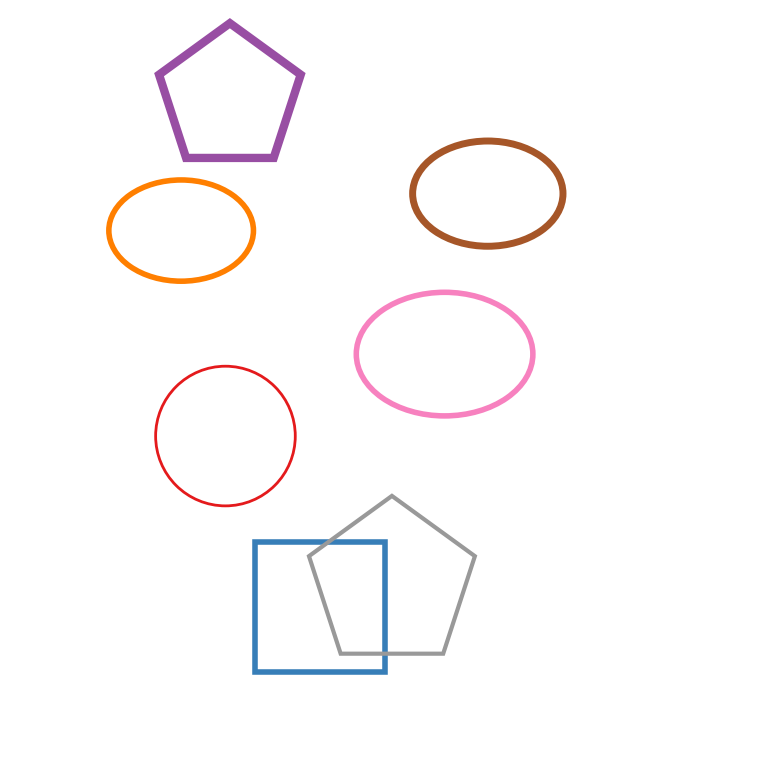[{"shape": "circle", "thickness": 1, "radius": 0.45, "center": [0.293, 0.434]}, {"shape": "square", "thickness": 2, "radius": 0.42, "center": [0.416, 0.212]}, {"shape": "pentagon", "thickness": 3, "radius": 0.48, "center": [0.299, 0.873]}, {"shape": "oval", "thickness": 2, "radius": 0.47, "center": [0.235, 0.701]}, {"shape": "oval", "thickness": 2.5, "radius": 0.49, "center": [0.634, 0.749]}, {"shape": "oval", "thickness": 2, "radius": 0.57, "center": [0.577, 0.54]}, {"shape": "pentagon", "thickness": 1.5, "radius": 0.57, "center": [0.509, 0.243]}]